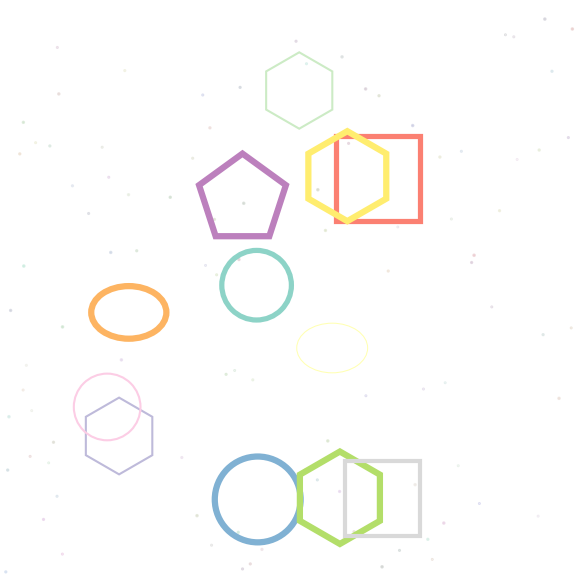[{"shape": "circle", "thickness": 2.5, "radius": 0.3, "center": [0.444, 0.505]}, {"shape": "oval", "thickness": 0.5, "radius": 0.31, "center": [0.575, 0.397]}, {"shape": "hexagon", "thickness": 1, "radius": 0.33, "center": [0.206, 0.244]}, {"shape": "square", "thickness": 2.5, "radius": 0.36, "center": [0.654, 0.69]}, {"shape": "circle", "thickness": 3, "radius": 0.37, "center": [0.446, 0.134]}, {"shape": "oval", "thickness": 3, "radius": 0.33, "center": [0.223, 0.458]}, {"shape": "hexagon", "thickness": 3, "radius": 0.4, "center": [0.589, 0.137]}, {"shape": "circle", "thickness": 1, "radius": 0.29, "center": [0.186, 0.294]}, {"shape": "square", "thickness": 2, "radius": 0.33, "center": [0.663, 0.136]}, {"shape": "pentagon", "thickness": 3, "radius": 0.4, "center": [0.42, 0.654]}, {"shape": "hexagon", "thickness": 1, "radius": 0.33, "center": [0.518, 0.842]}, {"shape": "hexagon", "thickness": 3, "radius": 0.39, "center": [0.601, 0.694]}]